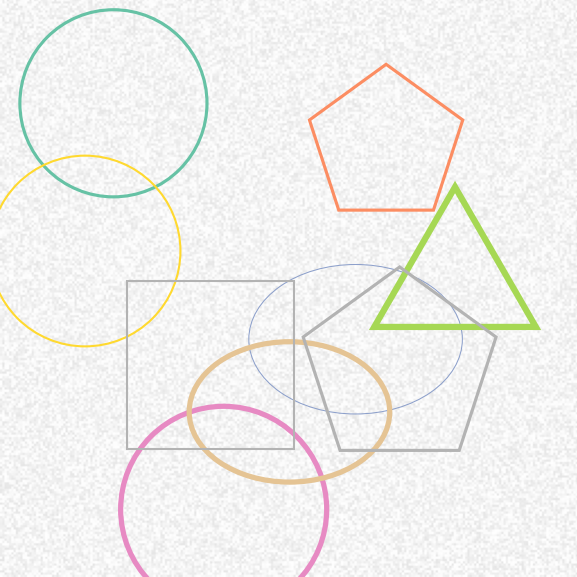[{"shape": "circle", "thickness": 1.5, "radius": 0.81, "center": [0.196, 0.82]}, {"shape": "pentagon", "thickness": 1.5, "radius": 0.7, "center": [0.669, 0.748]}, {"shape": "oval", "thickness": 0.5, "radius": 0.92, "center": [0.616, 0.412]}, {"shape": "circle", "thickness": 2.5, "radius": 0.89, "center": [0.387, 0.117]}, {"shape": "triangle", "thickness": 3, "radius": 0.81, "center": [0.788, 0.514]}, {"shape": "circle", "thickness": 1, "radius": 0.83, "center": [0.147, 0.564]}, {"shape": "oval", "thickness": 2.5, "radius": 0.87, "center": [0.501, 0.286]}, {"shape": "square", "thickness": 1, "radius": 0.72, "center": [0.364, 0.367]}, {"shape": "pentagon", "thickness": 1.5, "radius": 0.88, "center": [0.692, 0.361]}]